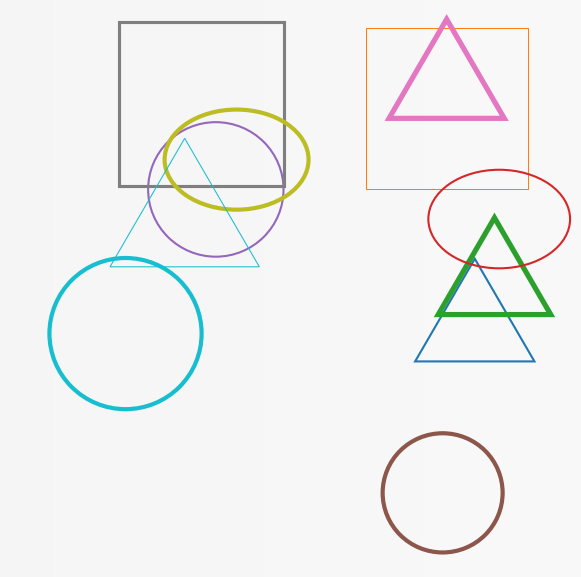[{"shape": "triangle", "thickness": 1, "radius": 0.59, "center": [0.817, 0.433]}, {"shape": "square", "thickness": 0.5, "radius": 0.7, "center": [0.769, 0.811]}, {"shape": "triangle", "thickness": 2.5, "radius": 0.56, "center": [0.851, 0.51]}, {"shape": "oval", "thickness": 1, "radius": 0.61, "center": [0.859, 0.62]}, {"shape": "circle", "thickness": 1, "radius": 0.58, "center": [0.371, 0.671]}, {"shape": "circle", "thickness": 2, "radius": 0.52, "center": [0.762, 0.146]}, {"shape": "triangle", "thickness": 2.5, "radius": 0.57, "center": [0.768, 0.851]}, {"shape": "square", "thickness": 1.5, "radius": 0.71, "center": [0.347, 0.819]}, {"shape": "oval", "thickness": 2, "radius": 0.62, "center": [0.407, 0.723]}, {"shape": "circle", "thickness": 2, "radius": 0.65, "center": [0.216, 0.422]}, {"shape": "triangle", "thickness": 0.5, "radius": 0.74, "center": [0.318, 0.611]}]